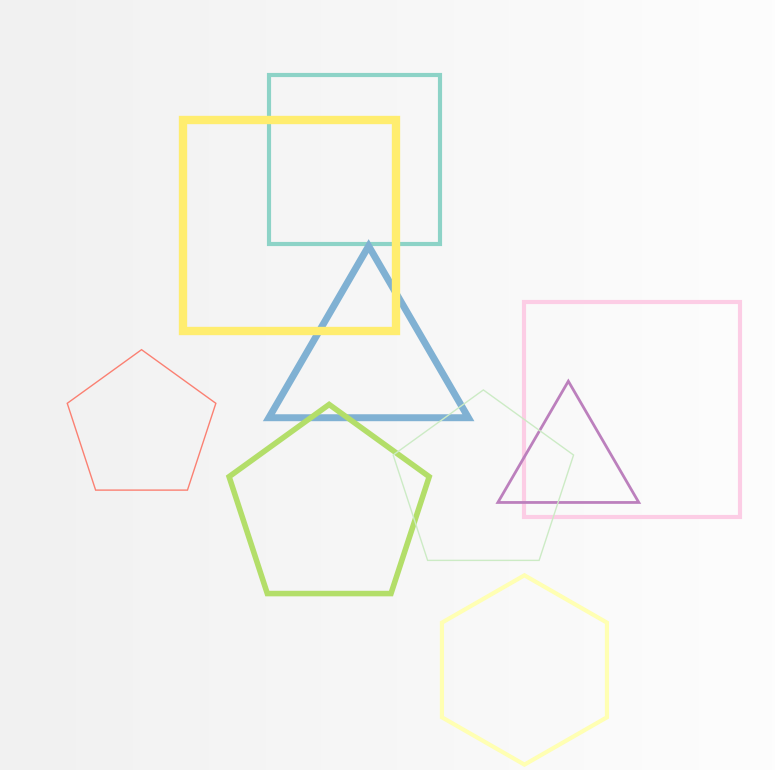[{"shape": "square", "thickness": 1.5, "radius": 0.55, "center": [0.458, 0.793]}, {"shape": "hexagon", "thickness": 1.5, "radius": 0.61, "center": [0.677, 0.13]}, {"shape": "pentagon", "thickness": 0.5, "radius": 0.5, "center": [0.183, 0.445]}, {"shape": "triangle", "thickness": 2.5, "radius": 0.74, "center": [0.476, 0.532]}, {"shape": "pentagon", "thickness": 2, "radius": 0.68, "center": [0.425, 0.339]}, {"shape": "square", "thickness": 1.5, "radius": 0.7, "center": [0.815, 0.468]}, {"shape": "triangle", "thickness": 1, "radius": 0.52, "center": [0.733, 0.4]}, {"shape": "pentagon", "thickness": 0.5, "radius": 0.61, "center": [0.624, 0.371]}, {"shape": "square", "thickness": 3, "radius": 0.69, "center": [0.373, 0.707]}]